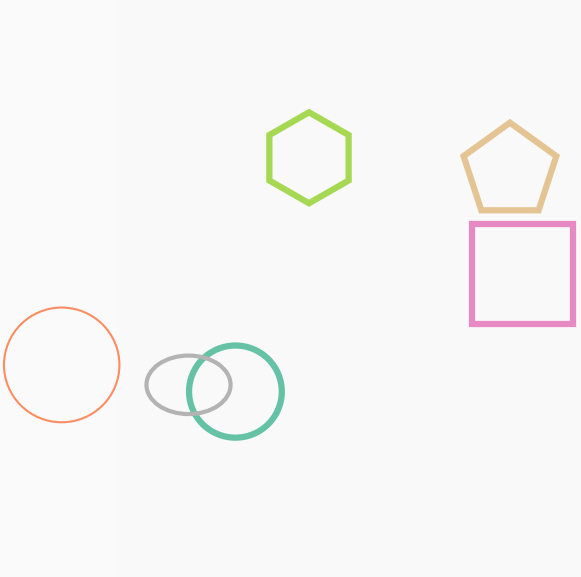[{"shape": "circle", "thickness": 3, "radius": 0.4, "center": [0.405, 0.321]}, {"shape": "circle", "thickness": 1, "radius": 0.5, "center": [0.106, 0.367]}, {"shape": "square", "thickness": 3, "radius": 0.43, "center": [0.899, 0.525]}, {"shape": "hexagon", "thickness": 3, "radius": 0.39, "center": [0.532, 0.726]}, {"shape": "pentagon", "thickness": 3, "radius": 0.42, "center": [0.877, 0.703]}, {"shape": "oval", "thickness": 2, "radius": 0.36, "center": [0.324, 0.333]}]